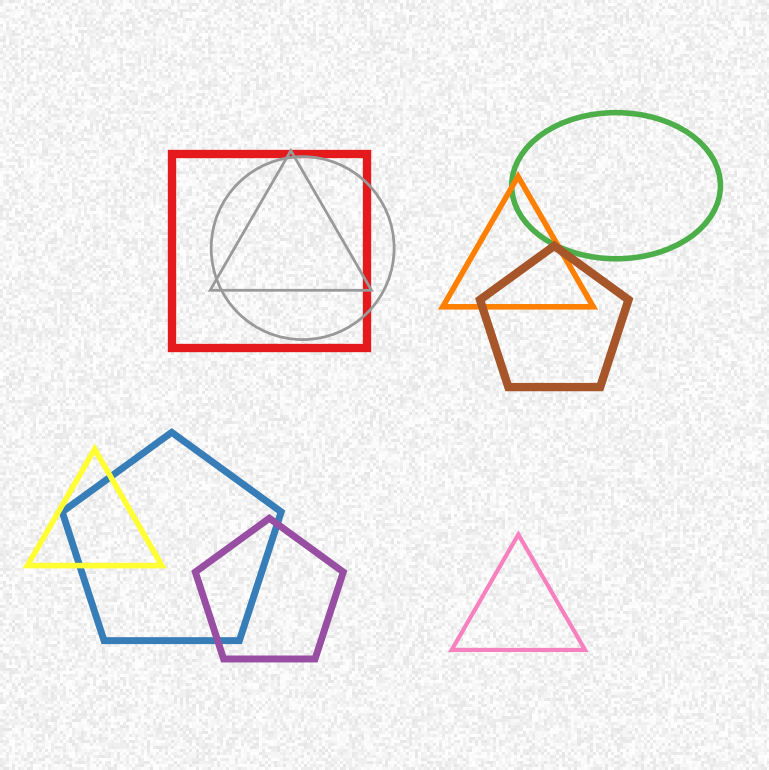[{"shape": "square", "thickness": 3, "radius": 0.63, "center": [0.35, 0.674]}, {"shape": "pentagon", "thickness": 2.5, "radius": 0.75, "center": [0.223, 0.289]}, {"shape": "oval", "thickness": 2, "radius": 0.68, "center": [0.8, 0.759]}, {"shape": "pentagon", "thickness": 2.5, "radius": 0.51, "center": [0.35, 0.226]}, {"shape": "triangle", "thickness": 2, "radius": 0.56, "center": [0.673, 0.658]}, {"shape": "triangle", "thickness": 2, "radius": 0.5, "center": [0.123, 0.316]}, {"shape": "pentagon", "thickness": 3, "radius": 0.51, "center": [0.72, 0.579]}, {"shape": "triangle", "thickness": 1.5, "radius": 0.5, "center": [0.673, 0.206]}, {"shape": "triangle", "thickness": 1, "radius": 0.6, "center": [0.378, 0.683]}, {"shape": "circle", "thickness": 1, "radius": 0.59, "center": [0.393, 0.678]}]